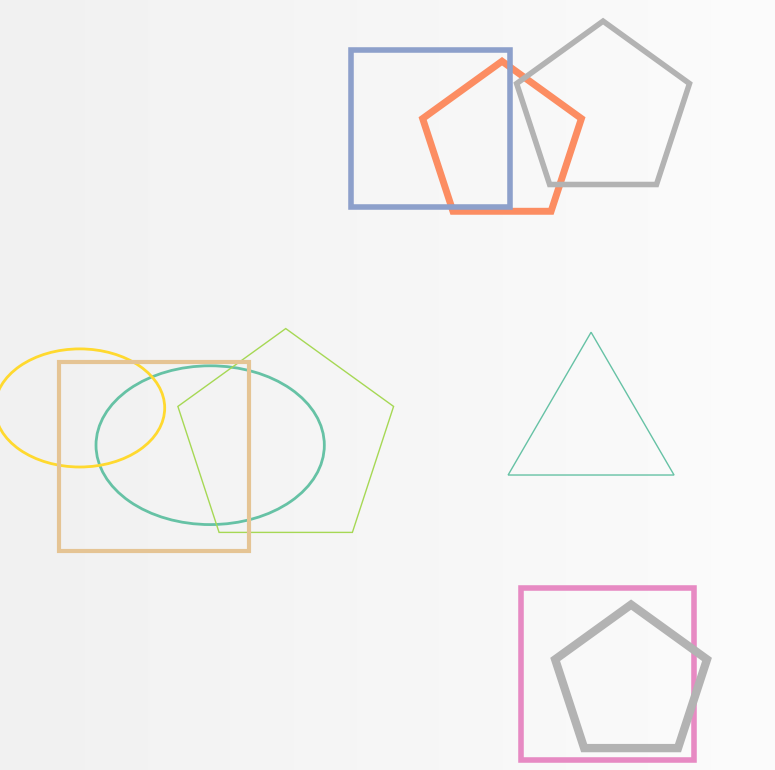[{"shape": "oval", "thickness": 1, "radius": 0.74, "center": [0.271, 0.422]}, {"shape": "triangle", "thickness": 0.5, "radius": 0.62, "center": [0.763, 0.445]}, {"shape": "pentagon", "thickness": 2.5, "radius": 0.54, "center": [0.648, 0.813]}, {"shape": "square", "thickness": 2, "radius": 0.51, "center": [0.555, 0.833]}, {"shape": "square", "thickness": 2, "radius": 0.56, "center": [0.784, 0.124]}, {"shape": "pentagon", "thickness": 0.5, "radius": 0.73, "center": [0.369, 0.427]}, {"shape": "oval", "thickness": 1, "radius": 0.55, "center": [0.103, 0.47]}, {"shape": "square", "thickness": 1.5, "radius": 0.61, "center": [0.199, 0.407]}, {"shape": "pentagon", "thickness": 2, "radius": 0.59, "center": [0.778, 0.855]}, {"shape": "pentagon", "thickness": 3, "radius": 0.52, "center": [0.814, 0.112]}]